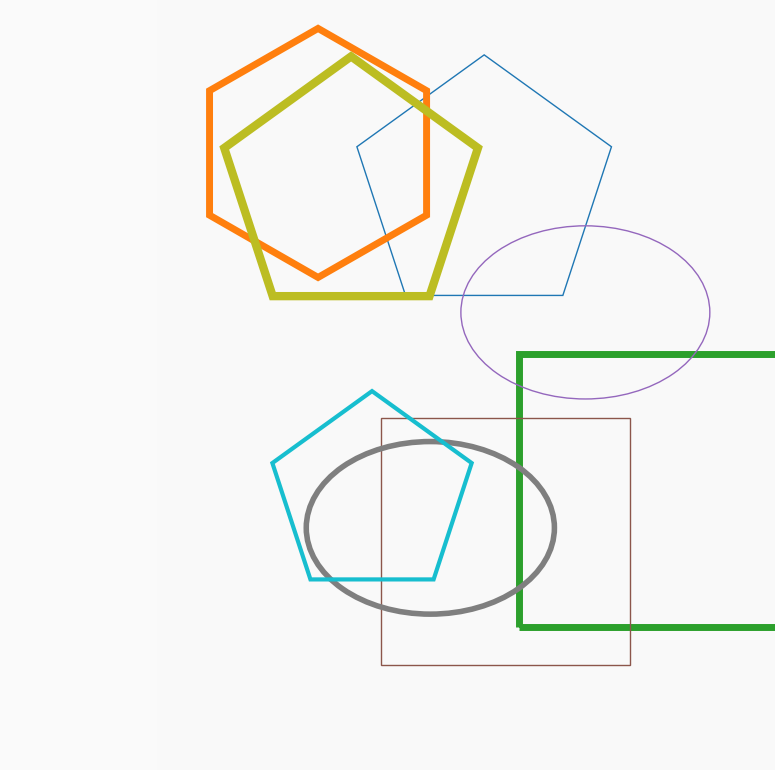[{"shape": "pentagon", "thickness": 0.5, "radius": 0.86, "center": [0.625, 0.756]}, {"shape": "hexagon", "thickness": 2.5, "radius": 0.81, "center": [0.41, 0.801]}, {"shape": "square", "thickness": 2.5, "radius": 0.89, "center": [0.847, 0.363]}, {"shape": "oval", "thickness": 0.5, "radius": 0.8, "center": [0.755, 0.594]}, {"shape": "square", "thickness": 0.5, "radius": 0.8, "center": [0.652, 0.297]}, {"shape": "oval", "thickness": 2, "radius": 0.8, "center": [0.555, 0.314]}, {"shape": "pentagon", "thickness": 3, "radius": 0.86, "center": [0.453, 0.755]}, {"shape": "pentagon", "thickness": 1.5, "radius": 0.68, "center": [0.48, 0.357]}]